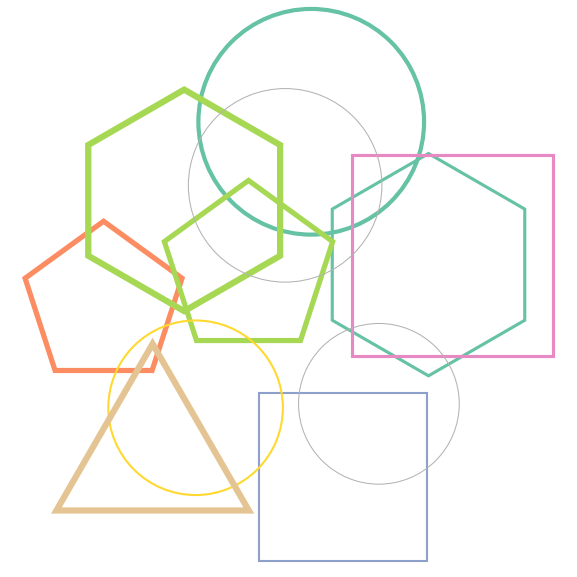[{"shape": "circle", "thickness": 2, "radius": 0.98, "center": [0.539, 0.788]}, {"shape": "hexagon", "thickness": 1.5, "radius": 0.96, "center": [0.742, 0.541]}, {"shape": "pentagon", "thickness": 2.5, "radius": 0.71, "center": [0.179, 0.473]}, {"shape": "square", "thickness": 1, "radius": 0.73, "center": [0.594, 0.173]}, {"shape": "square", "thickness": 1.5, "radius": 0.87, "center": [0.783, 0.557]}, {"shape": "hexagon", "thickness": 3, "radius": 0.96, "center": [0.319, 0.652]}, {"shape": "pentagon", "thickness": 2.5, "radius": 0.77, "center": [0.43, 0.533]}, {"shape": "circle", "thickness": 1, "radius": 0.76, "center": [0.339, 0.293]}, {"shape": "triangle", "thickness": 3, "radius": 0.96, "center": [0.264, 0.211]}, {"shape": "circle", "thickness": 0.5, "radius": 0.7, "center": [0.656, 0.3]}, {"shape": "circle", "thickness": 0.5, "radius": 0.84, "center": [0.494, 0.678]}]